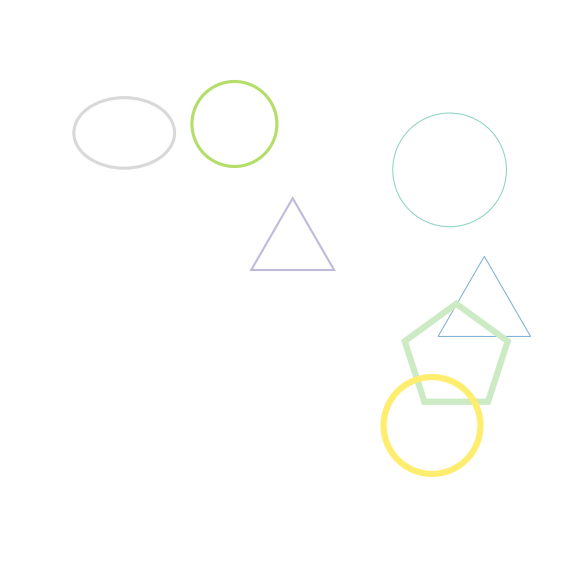[{"shape": "circle", "thickness": 0.5, "radius": 0.49, "center": [0.779, 0.705]}, {"shape": "triangle", "thickness": 1, "radius": 0.41, "center": [0.507, 0.573]}, {"shape": "triangle", "thickness": 0.5, "radius": 0.46, "center": [0.839, 0.463]}, {"shape": "circle", "thickness": 1.5, "radius": 0.37, "center": [0.406, 0.784]}, {"shape": "oval", "thickness": 1.5, "radius": 0.44, "center": [0.215, 0.769]}, {"shape": "pentagon", "thickness": 3, "radius": 0.47, "center": [0.79, 0.379]}, {"shape": "circle", "thickness": 3, "radius": 0.42, "center": [0.748, 0.262]}]